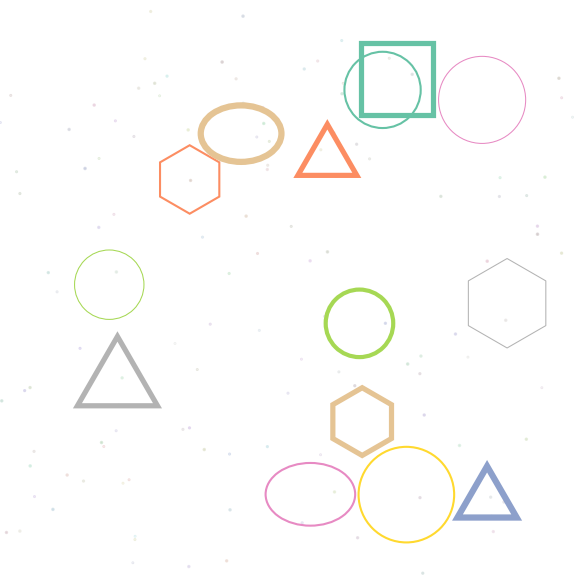[{"shape": "square", "thickness": 2.5, "radius": 0.31, "center": [0.687, 0.862]}, {"shape": "circle", "thickness": 1, "radius": 0.33, "center": [0.662, 0.843]}, {"shape": "triangle", "thickness": 2.5, "radius": 0.29, "center": [0.567, 0.725]}, {"shape": "hexagon", "thickness": 1, "radius": 0.3, "center": [0.328, 0.688]}, {"shape": "triangle", "thickness": 3, "radius": 0.3, "center": [0.843, 0.133]}, {"shape": "oval", "thickness": 1, "radius": 0.39, "center": [0.537, 0.143]}, {"shape": "circle", "thickness": 0.5, "radius": 0.38, "center": [0.835, 0.826]}, {"shape": "circle", "thickness": 0.5, "radius": 0.3, "center": [0.189, 0.506]}, {"shape": "circle", "thickness": 2, "radius": 0.29, "center": [0.622, 0.439]}, {"shape": "circle", "thickness": 1, "radius": 0.41, "center": [0.704, 0.143]}, {"shape": "hexagon", "thickness": 2.5, "radius": 0.29, "center": [0.627, 0.269]}, {"shape": "oval", "thickness": 3, "radius": 0.35, "center": [0.417, 0.768]}, {"shape": "triangle", "thickness": 2.5, "radius": 0.4, "center": [0.203, 0.336]}, {"shape": "hexagon", "thickness": 0.5, "radius": 0.39, "center": [0.878, 0.474]}]